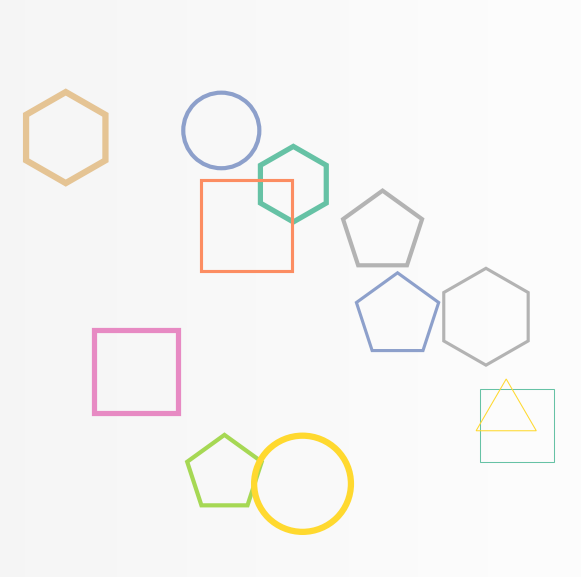[{"shape": "square", "thickness": 0.5, "radius": 0.32, "center": [0.89, 0.263]}, {"shape": "hexagon", "thickness": 2.5, "radius": 0.33, "center": [0.505, 0.68]}, {"shape": "square", "thickness": 1.5, "radius": 0.39, "center": [0.425, 0.609]}, {"shape": "pentagon", "thickness": 1.5, "radius": 0.37, "center": [0.684, 0.452]}, {"shape": "circle", "thickness": 2, "radius": 0.33, "center": [0.381, 0.773]}, {"shape": "square", "thickness": 2.5, "radius": 0.36, "center": [0.234, 0.356]}, {"shape": "pentagon", "thickness": 2, "radius": 0.34, "center": [0.386, 0.179]}, {"shape": "circle", "thickness": 3, "radius": 0.42, "center": [0.52, 0.161]}, {"shape": "triangle", "thickness": 0.5, "radius": 0.3, "center": [0.871, 0.283]}, {"shape": "hexagon", "thickness": 3, "radius": 0.39, "center": [0.113, 0.761]}, {"shape": "pentagon", "thickness": 2, "radius": 0.36, "center": [0.658, 0.598]}, {"shape": "hexagon", "thickness": 1.5, "radius": 0.42, "center": [0.836, 0.451]}]